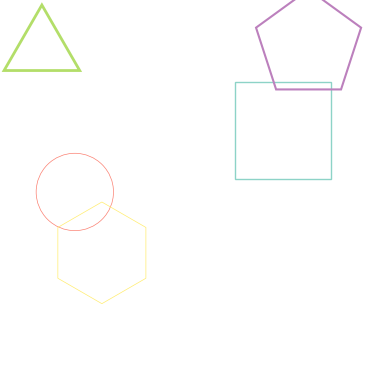[{"shape": "square", "thickness": 1, "radius": 0.63, "center": [0.735, 0.661]}, {"shape": "circle", "thickness": 0.5, "radius": 0.5, "center": [0.194, 0.501]}, {"shape": "triangle", "thickness": 2, "radius": 0.57, "center": [0.109, 0.874]}, {"shape": "pentagon", "thickness": 1.5, "radius": 0.72, "center": [0.801, 0.884]}, {"shape": "hexagon", "thickness": 0.5, "radius": 0.66, "center": [0.265, 0.343]}]